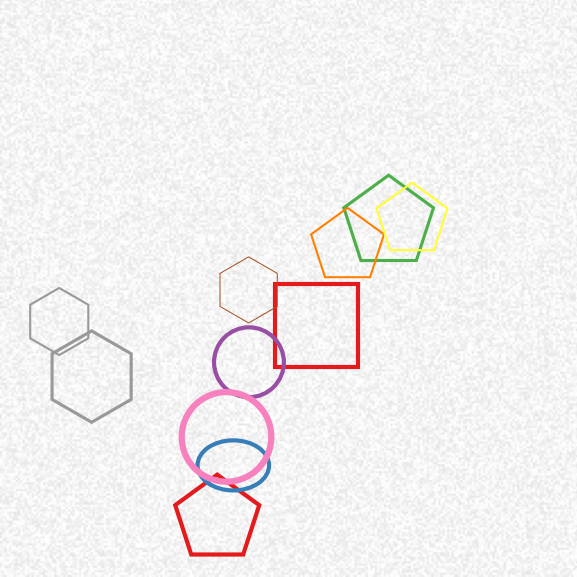[{"shape": "pentagon", "thickness": 2, "radius": 0.38, "center": [0.376, 0.101]}, {"shape": "square", "thickness": 2, "radius": 0.36, "center": [0.548, 0.436]}, {"shape": "oval", "thickness": 2, "radius": 0.31, "center": [0.404, 0.193]}, {"shape": "pentagon", "thickness": 1.5, "radius": 0.41, "center": [0.673, 0.614]}, {"shape": "circle", "thickness": 2, "radius": 0.3, "center": [0.431, 0.372]}, {"shape": "pentagon", "thickness": 1, "radius": 0.33, "center": [0.602, 0.573]}, {"shape": "pentagon", "thickness": 1, "radius": 0.32, "center": [0.713, 0.618]}, {"shape": "hexagon", "thickness": 0.5, "radius": 0.29, "center": [0.431, 0.497]}, {"shape": "circle", "thickness": 3, "radius": 0.39, "center": [0.392, 0.243]}, {"shape": "hexagon", "thickness": 1, "radius": 0.29, "center": [0.103, 0.442]}, {"shape": "hexagon", "thickness": 1.5, "radius": 0.4, "center": [0.159, 0.347]}]